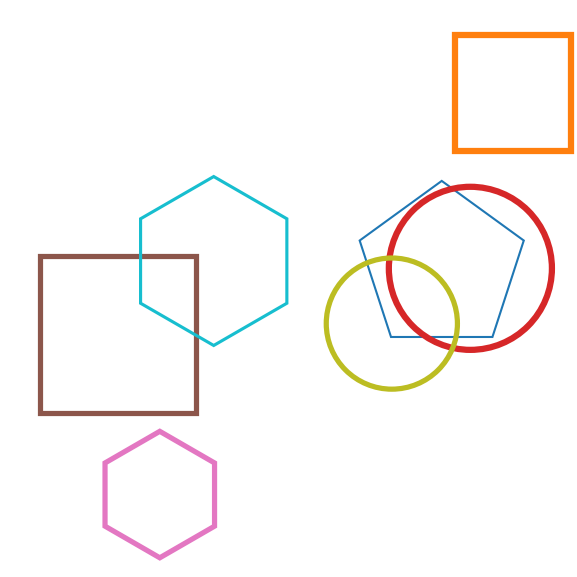[{"shape": "pentagon", "thickness": 1, "radius": 0.75, "center": [0.765, 0.536]}, {"shape": "square", "thickness": 3, "radius": 0.5, "center": [0.888, 0.837]}, {"shape": "circle", "thickness": 3, "radius": 0.71, "center": [0.815, 0.535]}, {"shape": "square", "thickness": 2.5, "radius": 0.68, "center": [0.204, 0.42]}, {"shape": "hexagon", "thickness": 2.5, "radius": 0.55, "center": [0.277, 0.143]}, {"shape": "circle", "thickness": 2.5, "radius": 0.57, "center": [0.679, 0.439]}, {"shape": "hexagon", "thickness": 1.5, "radius": 0.73, "center": [0.37, 0.547]}]